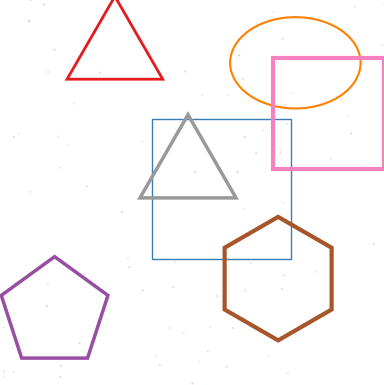[{"shape": "triangle", "thickness": 2, "radius": 0.72, "center": [0.298, 0.866]}, {"shape": "square", "thickness": 1, "radius": 0.91, "center": [0.575, 0.51]}, {"shape": "pentagon", "thickness": 2.5, "radius": 0.73, "center": [0.142, 0.188]}, {"shape": "oval", "thickness": 1.5, "radius": 0.85, "center": [0.767, 0.837]}, {"shape": "hexagon", "thickness": 3, "radius": 0.8, "center": [0.722, 0.276]}, {"shape": "square", "thickness": 3, "radius": 0.72, "center": [0.853, 0.705]}, {"shape": "triangle", "thickness": 2.5, "radius": 0.72, "center": [0.488, 0.558]}]